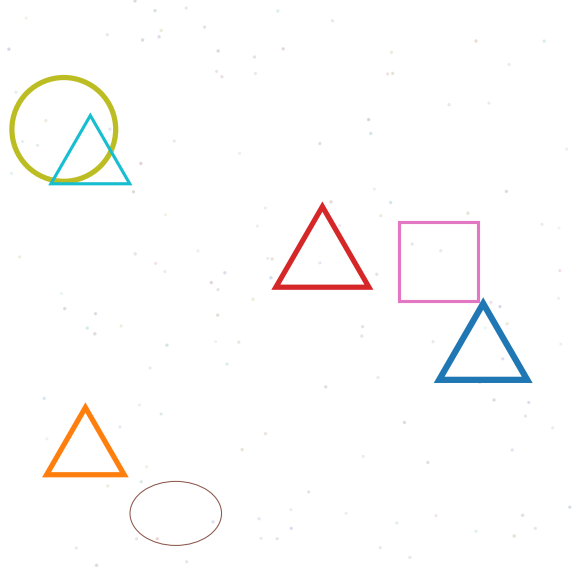[{"shape": "triangle", "thickness": 3, "radius": 0.44, "center": [0.837, 0.385]}, {"shape": "triangle", "thickness": 2.5, "radius": 0.39, "center": [0.148, 0.216]}, {"shape": "triangle", "thickness": 2.5, "radius": 0.47, "center": [0.558, 0.548]}, {"shape": "oval", "thickness": 0.5, "radius": 0.4, "center": [0.304, 0.11]}, {"shape": "square", "thickness": 1.5, "radius": 0.34, "center": [0.76, 0.546]}, {"shape": "circle", "thickness": 2.5, "radius": 0.45, "center": [0.11, 0.775]}, {"shape": "triangle", "thickness": 1.5, "radius": 0.39, "center": [0.156, 0.72]}]